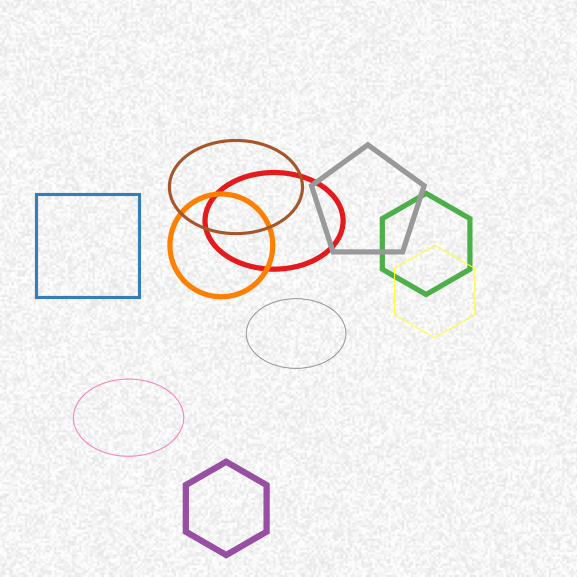[{"shape": "oval", "thickness": 2.5, "radius": 0.6, "center": [0.475, 0.617]}, {"shape": "square", "thickness": 1.5, "radius": 0.44, "center": [0.152, 0.574]}, {"shape": "hexagon", "thickness": 2.5, "radius": 0.44, "center": [0.738, 0.577]}, {"shape": "hexagon", "thickness": 3, "radius": 0.4, "center": [0.392, 0.119]}, {"shape": "circle", "thickness": 2.5, "radius": 0.45, "center": [0.383, 0.574]}, {"shape": "hexagon", "thickness": 0.5, "radius": 0.4, "center": [0.753, 0.494]}, {"shape": "oval", "thickness": 1.5, "radius": 0.58, "center": [0.409, 0.675]}, {"shape": "oval", "thickness": 0.5, "radius": 0.48, "center": [0.223, 0.276]}, {"shape": "oval", "thickness": 0.5, "radius": 0.43, "center": [0.513, 0.422]}, {"shape": "pentagon", "thickness": 2.5, "radius": 0.51, "center": [0.637, 0.646]}]